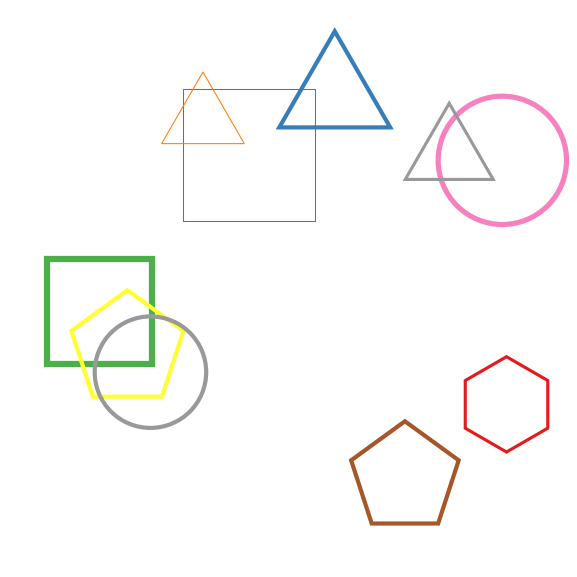[{"shape": "hexagon", "thickness": 1.5, "radius": 0.41, "center": [0.877, 0.299]}, {"shape": "triangle", "thickness": 2, "radius": 0.55, "center": [0.58, 0.834]}, {"shape": "square", "thickness": 3, "radius": 0.45, "center": [0.172, 0.46]}, {"shape": "square", "thickness": 0.5, "radius": 0.57, "center": [0.432, 0.731]}, {"shape": "triangle", "thickness": 0.5, "radius": 0.41, "center": [0.351, 0.792]}, {"shape": "pentagon", "thickness": 2, "radius": 0.51, "center": [0.221, 0.395]}, {"shape": "pentagon", "thickness": 2, "radius": 0.49, "center": [0.701, 0.172]}, {"shape": "circle", "thickness": 2.5, "radius": 0.56, "center": [0.87, 0.722]}, {"shape": "circle", "thickness": 2, "radius": 0.48, "center": [0.261, 0.355]}, {"shape": "triangle", "thickness": 1.5, "radius": 0.44, "center": [0.778, 0.732]}]